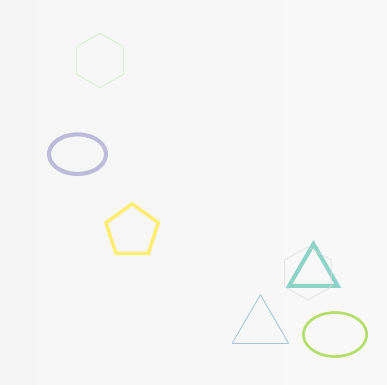[{"shape": "triangle", "thickness": 3, "radius": 0.36, "center": [0.809, 0.294]}, {"shape": "oval", "thickness": 3, "radius": 0.37, "center": [0.2, 0.599]}, {"shape": "triangle", "thickness": 0.5, "radius": 0.42, "center": [0.672, 0.15]}, {"shape": "oval", "thickness": 2, "radius": 0.41, "center": [0.865, 0.131]}, {"shape": "hexagon", "thickness": 0.5, "radius": 0.35, "center": [0.795, 0.29]}, {"shape": "hexagon", "thickness": 0.5, "radius": 0.35, "center": [0.258, 0.843]}, {"shape": "pentagon", "thickness": 2.5, "radius": 0.36, "center": [0.341, 0.399]}]